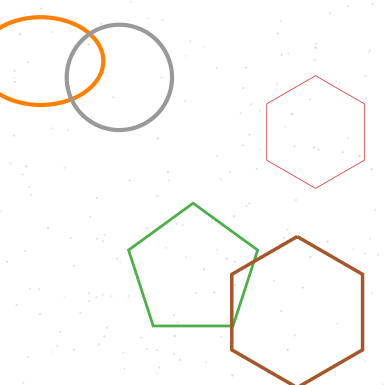[{"shape": "hexagon", "thickness": 0.5, "radius": 0.73, "center": [0.82, 0.657]}, {"shape": "pentagon", "thickness": 2, "radius": 0.88, "center": [0.502, 0.296]}, {"shape": "oval", "thickness": 3, "radius": 0.81, "center": [0.106, 0.841]}, {"shape": "hexagon", "thickness": 2.5, "radius": 0.98, "center": [0.772, 0.189]}, {"shape": "circle", "thickness": 3, "radius": 0.68, "center": [0.31, 0.799]}]